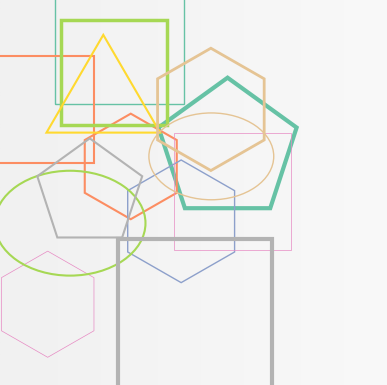[{"shape": "square", "thickness": 1, "radius": 0.83, "center": [0.309, 0.897]}, {"shape": "pentagon", "thickness": 3, "radius": 0.94, "center": [0.587, 0.611]}, {"shape": "square", "thickness": 1.5, "radius": 0.69, "center": [0.104, 0.715]}, {"shape": "hexagon", "thickness": 1.5, "radius": 0.69, "center": [0.337, 0.568]}, {"shape": "hexagon", "thickness": 1, "radius": 0.8, "center": [0.467, 0.425]}, {"shape": "square", "thickness": 0.5, "radius": 0.76, "center": [0.6, 0.504]}, {"shape": "hexagon", "thickness": 0.5, "radius": 0.69, "center": [0.123, 0.21]}, {"shape": "oval", "thickness": 1.5, "radius": 0.97, "center": [0.181, 0.42]}, {"shape": "square", "thickness": 2.5, "radius": 0.68, "center": [0.294, 0.812]}, {"shape": "triangle", "thickness": 1.5, "radius": 0.85, "center": [0.267, 0.74]}, {"shape": "oval", "thickness": 1, "radius": 0.81, "center": [0.545, 0.594]}, {"shape": "hexagon", "thickness": 2, "radius": 0.79, "center": [0.544, 0.716]}, {"shape": "pentagon", "thickness": 1.5, "radius": 0.71, "center": [0.232, 0.498]}, {"shape": "square", "thickness": 3, "radius": 1.0, "center": [0.503, 0.179]}]